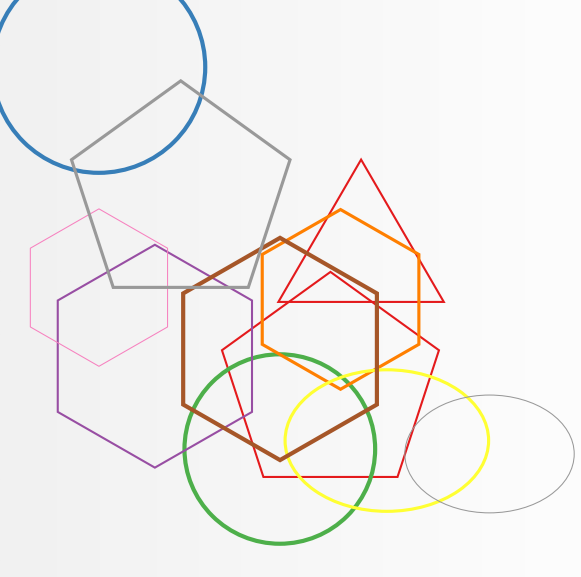[{"shape": "triangle", "thickness": 1, "radius": 0.82, "center": [0.621, 0.558]}, {"shape": "pentagon", "thickness": 1, "radius": 0.98, "center": [0.569, 0.332]}, {"shape": "circle", "thickness": 2, "radius": 0.92, "center": [0.17, 0.883]}, {"shape": "circle", "thickness": 2, "radius": 0.82, "center": [0.481, 0.222]}, {"shape": "hexagon", "thickness": 1, "radius": 0.96, "center": [0.266, 0.382]}, {"shape": "hexagon", "thickness": 1.5, "radius": 0.78, "center": [0.586, 0.481]}, {"shape": "oval", "thickness": 1.5, "radius": 0.88, "center": [0.666, 0.236]}, {"shape": "hexagon", "thickness": 2, "radius": 0.96, "center": [0.482, 0.395]}, {"shape": "hexagon", "thickness": 0.5, "radius": 0.68, "center": [0.17, 0.501]}, {"shape": "oval", "thickness": 0.5, "radius": 0.73, "center": [0.842, 0.213]}, {"shape": "pentagon", "thickness": 1.5, "radius": 0.99, "center": [0.311, 0.661]}]